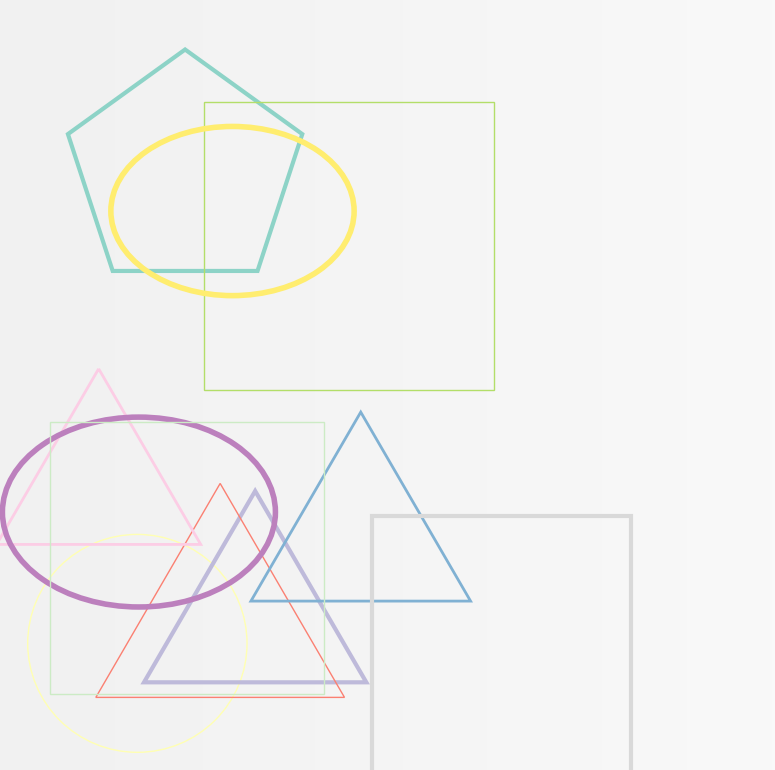[{"shape": "pentagon", "thickness": 1.5, "radius": 0.79, "center": [0.239, 0.777]}, {"shape": "circle", "thickness": 0.5, "radius": 0.71, "center": [0.177, 0.164]}, {"shape": "triangle", "thickness": 1.5, "radius": 0.83, "center": [0.329, 0.197]}, {"shape": "triangle", "thickness": 0.5, "radius": 0.93, "center": [0.284, 0.187]}, {"shape": "triangle", "thickness": 1, "radius": 0.82, "center": [0.465, 0.301]}, {"shape": "square", "thickness": 0.5, "radius": 0.93, "center": [0.45, 0.681]}, {"shape": "triangle", "thickness": 1, "radius": 0.76, "center": [0.127, 0.369]}, {"shape": "square", "thickness": 1.5, "radius": 0.84, "center": [0.647, 0.163]}, {"shape": "oval", "thickness": 2, "radius": 0.88, "center": [0.179, 0.335]}, {"shape": "square", "thickness": 0.5, "radius": 0.88, "center": [0.241, 0.275]}, {"shape": "oval", "thickness": 2, "radius": 0.78, "center": [0.3, 0.726]}]